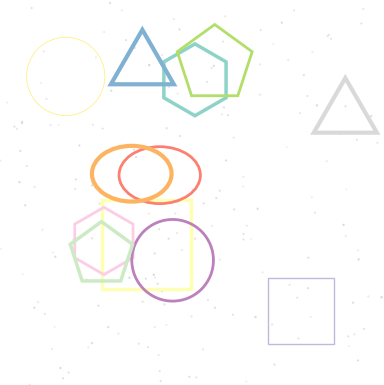[{"shape": "hexagon", "thickness": 2.5, "radius": 0.47, "center": [0.506, 0.793]}, {"shape": "square", "thickness": 2.5, "radius": 0.58, "center": [0.38, 0.365]}, {"shape": "square", "thickness": 1, "radius": 0.43, "center": [0.781, 0.193]}, {"shape": "oval", "thickness": 2, "radius": 0.53, "center": [0.415, 0.545]}, {"shape": "triangle", "thickness": 3, "radius": 0.47, "center": [0.37, 0.828]}, {"shape": "oval", "thickness": 3, "radius": 0.52, "center": [0.342, 0.549]}, {"shape": "pentagon", "thickness": 2, "radius": 0.51, "center": [0.558, 0.834]}, {"shape": "hexagon", "thickness": 2, "radius": 0.44, "center": [0.27, 0.374]}, {"shape": "triangle", "thickness": 3, "radius": 0.47, "center": [0.897, 0.703]}, {"shape": "circle", "thickness": 2, "radius": 0.53, "center": [0.448, 0.324]}, {"shape": "pentagon", "thickness": 2.5, "radius": 0.43, "center": [0.264, 0.339]}, {"shape": "circle", "thickness": 0.5, "radius": 0.51, "center": [0.171, 0.801]}]